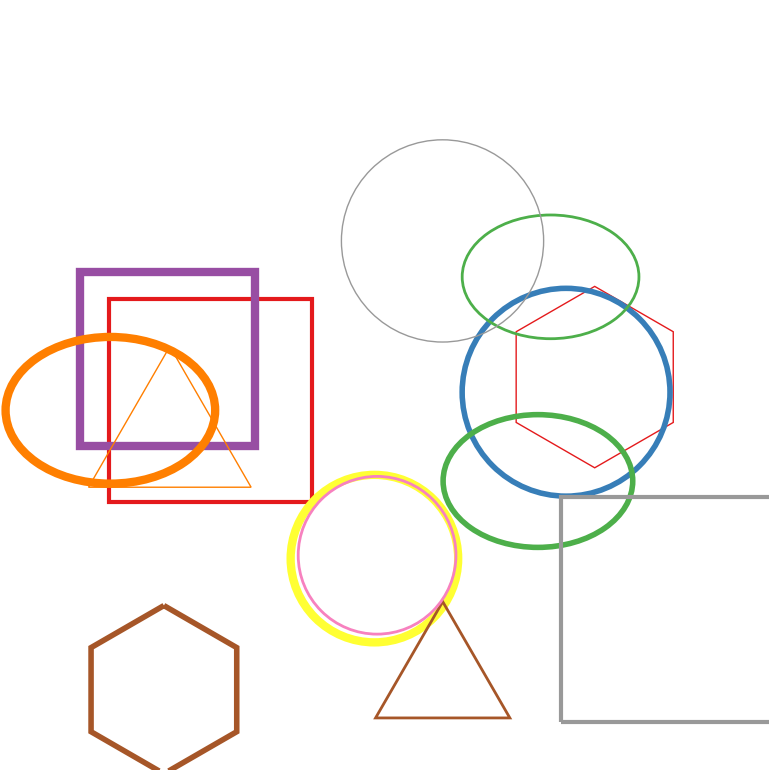[{"shape": "square", "thickness": 1.5, "radius": 0.66, "center": [0.273, 0.48]}, {"shape": "hexagon", "thickness": 0.5, "radius": 0.59, "center": [0.772, 0.51]}, {"shape": "circle", "thickness": 2, "radius": 0.67, "center": [0.735, 0.491]}, {"shape": "oval", "thickness": 1, "radius": 0.57, "center": [0.715, 0.64]}, {"shape": "oval", "thickness": 2, "radius": 0.62, "center": [0.699, 0.375]}, {"shape": "square", "thickness": 3, "radius": 0.57, "center": [0.218, 0.534]}, {"shape": "oval", "thickness": 3, "radius": 0.68, "center": [0.143, 0.467]}, {"shape": "triangle", "thickness": 0.5, "radius": 0.61, "center": [0.221, 0.428]}, {"shape": "circle", "thickness": 3, "radius": 0.54, "center": [0.486, 0.275]}, {"shape": "hexagon", "thickness": 2, "radius": 0.55, "center": [0.213, 0.104]}, {"shape": "triangle", "thickness": 1, "radius": 0.5, "center": [0.575, 0.118]}, {"shape": "circle", "thickness": 1, "radius": 0.51, "center": [0.49, 0.279]}, {"shape": "circle", "thickness": 0.5, "radius": 0.66, "center": [0.575, 0.687]}, {"shape": "square", "thickness": 1.5, "radius": 0.73, "center": [0.874, 0.209]}]